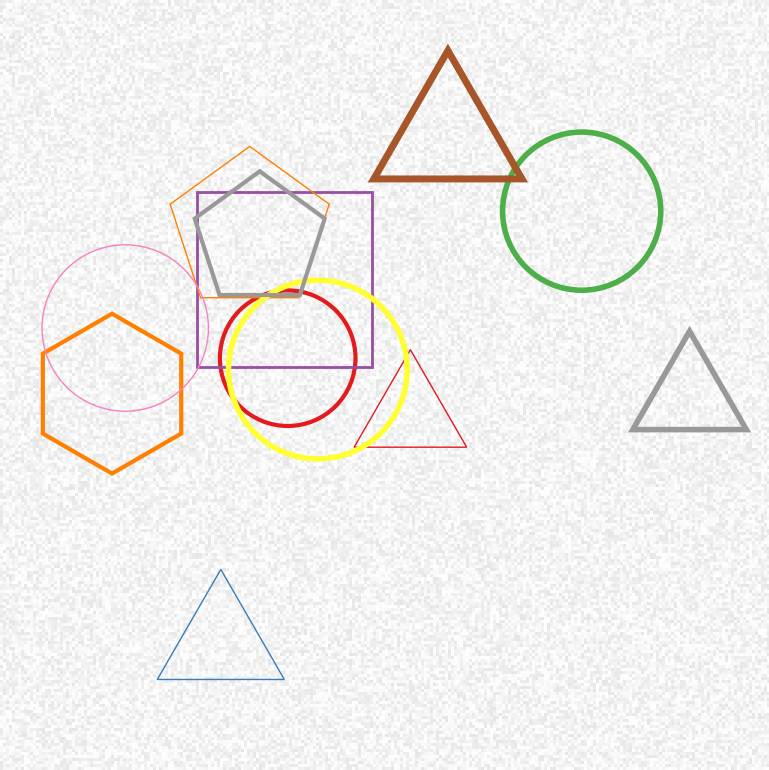[{"shape": "circle", "thickness": 1.5, "radius": 0.44, "center": [0.374, 0.535]}, {"shape": "triangle", "thickness": 0.5, "radius": 0.42, "center": [0.533, 0.461]}, {"shape": "triangle", "thickness": 0.5, "radius": 0.48, "center": [0.287, 0.165]}, {"shape": "circle", "thickness": 2, "radius": 0.51, "center": [0.755, 0.726]}, {"shape": "square", "thickness": 1, "radius": 0.57, "center": [0.369, 0.637]}, {"shape": "hexagon", "thickness": 1.5, "radius": 0.52, "center": [0.145, 0.489]}, {"shape": "pentagon", "thickness": 0.5, "radius": 0.54, "center": [0.324, 0.701]}, {"shape": "circle", "thickness": 2, "radius": 0.58, "center": [0.413, 0.52]}, {"shape": "triangle", "thickness": 2.5, "radius": 0.56, "center": [0.582, 0.823]}, {"shape": "circle", "thickness": 0.5, "radius": 0.54, "center": [0.163, 0.574]}, {"shape": "pentagon", "thickness": 1.5, "radius": 0.44, "center": [0.337, 0.689]}, {"shape": "triangle", "thickness": 2, "radius": 0.43, "center": [0.896, 0.485]}]